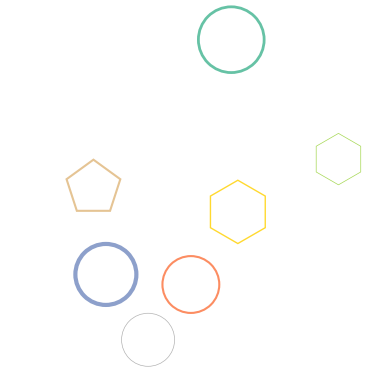[{"shape": "circle", "thickness": 2, "radius": 0.43, "center": [0.601, 0.897]}, {"shape": "circle", "thickness": 1.5, "radius": 0.37, "center": [0.496, 0.261]}, {"shape": "circle", "thickness": 3, "radius": 0.4, "center": [0.275, 0.287]}, {"shape": "hexagon", "thickness": 0.5, "radius": 0.33, "center": [0.879, 0.587]}, {"shape": "hexagon", "thickness": 1, "radius": 0.41, "center": [0.618, 0.45]}, {"shape": "pentagon", "thickness": 1.5, "radius": 0.37, "center": [0.243, 0.512]}, {"shape": "circle", "thickness": 0.5, "radius": 0.34, "center": [0.385, 0.117]}]